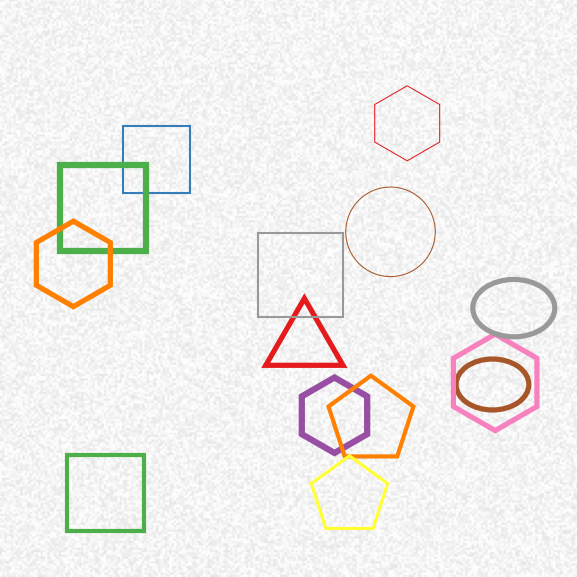[{"shape": "triangle", "thickness": 2.5, "radius": 0.39, "center": [0.527, 0.405]}, {"shape": "hexagon", "thickness": 0.5, "radius": 0.32, "center": [0.705, 0.786]}, {"shape": "square", "thickness": 1, "radius": 0.29, "center": [0.271, 0.723]}, {"shape": "square", "thickness": 2, "radius": 0.33, "center": [0.183, 0.145]}, {"shape": "square", "thickness": 3, "radius": 0.37, "center": [0.179, 0.639]}, {"shape": "hexagon", "thickness": 3, "radius": 0.33, "center": [0.579, 0.28]}, {"shape": "hexagon", "thickness": 2.5, "radius": 0.37, "center": [0.127, 0.542]}, {"shape": "pentagon", "thickness": 2, "radius": 0.39, "center": [0.642, 0.271]}, {"shape": "pentagon", "thickness": 1.5, "radius": 0.35, "center": [0.605, 0.14]}, {"shape": "oval", "thickness": 2.5, "radius": 0.32, "center": [0.853, 0.333]}, {"shape": "circle", "thickness": 0.5, "radius": 0.39, "center": [0.676, 0.598]}, {"shape": "hexagon", "thickness": 2.5, "radius": 0.42, "center": [0.857, 0.337]}, {"shape": "square", "thickness": 1, "radius": 0.37, "center": [0.521, 0.523]}, {"shape": "oval", "thickness": 2.5, "radius": 0.35, "center": [0.89, 0.466]}]